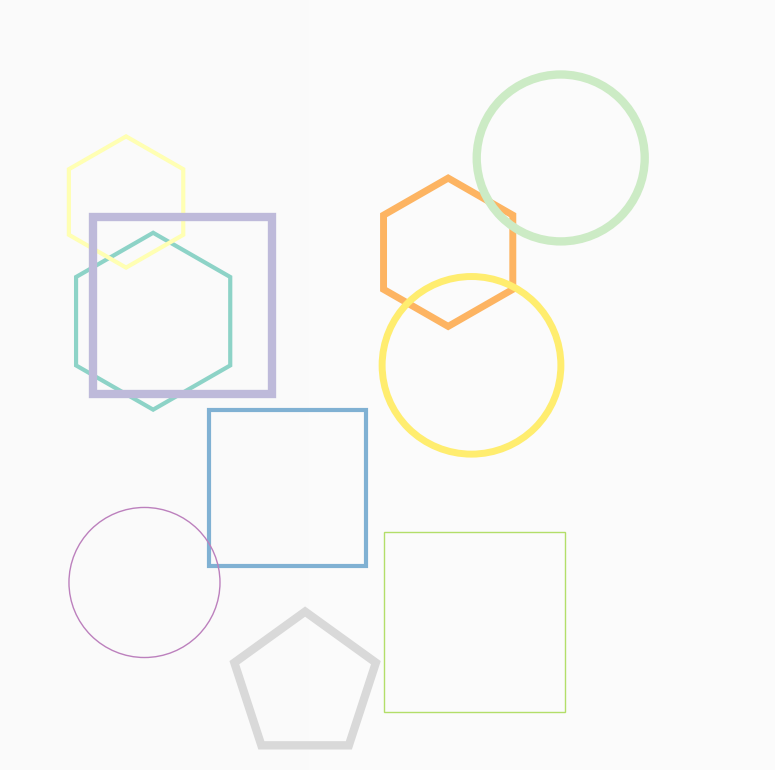[{"shape": "hexagon", "thickness": 1.5, "radius": 0.57, "center": [0.198, 0.583]}, {"shape": "hexagon", "thickness": 1.5, "radius": 0.43, "center": [0.163, 0.738]}, {"shape": "square", "thickness": 3, "radius": 0.58, "center": [0.236, 0.603]}, {"shape": "square", "thickness": 1.5, "radius": 0.51, "center": [0.371, 0.366]}, {"shape": "hexagon", "thickness": 2.5, "radius": 0.48, "center": [0.578, 0.672]}, {"shape": "square", "thickness": 0.5, "radius": 0.58, "center": [0.612, 0.192]}, {"shape": "pentagon", "thickness": 3, "radius": 0.48, "center": [0.394, 0.11]}, {"shape": "circle", "thickness": 0.5, "radius": 0.49, "center": [0.186, 0.244]}, {"shape": "circle", "thickness": 3, "radius": 0.54, "center": [0.724, 0.795]}, {"shape": "circle", "thickness": 2.5, "radius": 0.58, "center": [0.608, 0.526]}]